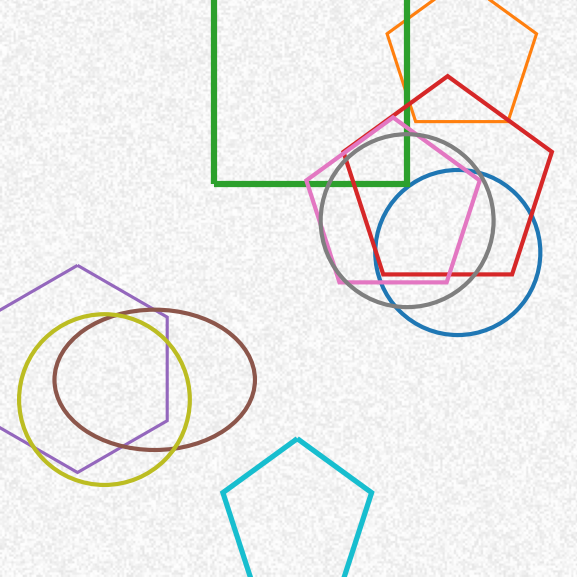[{"shape": "circle", "thickness": 2, "radius": 0.71, "center": [0.793, 0.562]}, {"shape": "pentagon", "thickness": 1.5, "radius": 0.68, "center": [0.8, 0.899]}, {"shape": "square", "thickness": 3, "radius": 0.84, "center": [0.538, 0.848]}, {"shape": "pentagon", "thickness": 2, "radius": 0.95, "center": [0.775, 0.677]}, {"shape": "hexagon", "thickness": 1.5, "radius": 0.9, "center": [0.134, 0.36]}, {"shape": "oval", "thickness": 2, "radius": 0.87, "center": [0.268, 0.341]}, {"shape": "pentagon", "thickness": 2, "radius": 0.79, "center": [0.681, 0.638]}, {"shape": "circle", "thickness": 2, "radius": 0.75, "center": [0.705, 0.617]}, {"shape": "circle", "thickness": 2, "radius": 0.74, "center": [0.181, 0.307]}, {"shape": "pentagon", "thickness": 2.5, "radius": 0.68, "center": [0.515, 0.104]}]